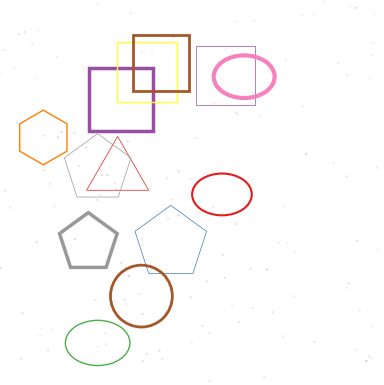[{"shape": "triangle", "thickness": 0.5, "radius": 0.47, "center": [0.305, 0.552]}, {"shape": "oval", "thickness": 1.5, "radius": 0.39, "center": [0.577, 0.495]}, {"shape": "pentagon", "thickness": 0.5, "radius": 0.49, "center": [0.444, 0.369]}, {"shape": "oval", "thickness": 1, "radius": 0.42, "center": [0.254, 0.109]}, {"shape": "square", "thickness": 2.5, "radius": 0.41, "center": [0.314, 0.742]}, {"shape": "square", "thickness": 0.5, "radius": 0.38, "center": [0.586, 0.805]}, {"shape": "hexagon", "thickness": 1, "radius": 0.35, "center": [0.113, 0.643]}, {"shape": "square", "thickness": 1, "radius": 0.39, "center": [0.383, 0.813]}, {"shape": "circle", "thickness": 2, "radius": 0.4, "center": [0.367, 0.231]}, {"shape": "square", "thickness": 2, "radius": 0.36, "center": [0.418, 0.836]}, {"shape": "oval", "thickness": 3, "radius": 0.4, "center": [0.634, 0.801]}, {"shape": "pentagon", "thickness": 2.5, "radius": 0.39, "center": [0.229, 0.369]}, {"shape": "pentagon", "thickness": 0.5, "radius": 0.45, "center": [0.254, 0.562]}]